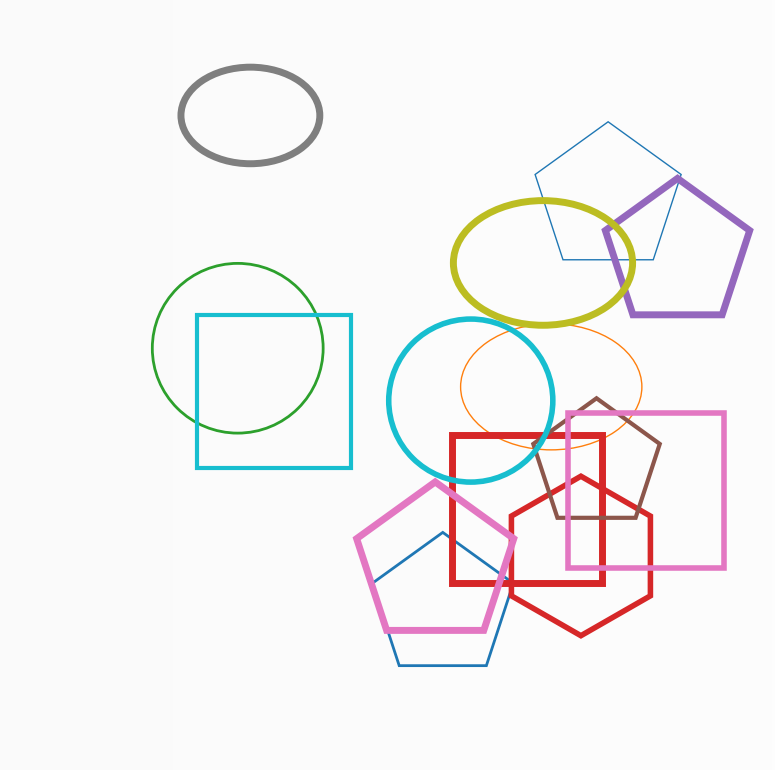[{"shape": "pentagon", "thickness": 1, "radius": 0.48, "center": [0.571, 0.213]}, {"shape": "pentagon", "thickness": 0.5, "radius": 0.5, "center": [0.785, 0.743]}, {"shape": "oval", "thickness": 0.5, "radius": 0.58, "center": [0.711, 0.498]}, {"shape": "circle", "thickness": 1, "radius": 0.55, "center": [0.307, 0.548]}, {"shape": "hexagon", "thickness": 2, "radius": 0.52, "center": [0.75, 0.278]}, {"shape": "square", "thickness": 2.5, "radius": 0.48, "center": [0.68, 0.339]}, {"shape": "pentagon", "thickness": 2.5, "radius": 0.49, "center": [0.874, 0.67]}, {"shape": "pentagon", "thickness": 1.5, "radius": 0.43, "center": [0.77, 0.397]}, {"shape": "pentagon", "thickness": 2.5, "radius": 0.53, "center": [0.562, 0.268]}, {"shape": "square", "thickness": 2, "radius": 0.5, "center": [0.833, 0.363]}, {"shape": "oval", "thickness": 2.5, "radius": 0.45, "center": [0.323, 0.85]}, {"shape": "oval", "thickness": 2.5, "radius": 0.58, "center": [0.701, 0.659]}, {"shape": "square", "thickness": 1.5, "radius": 0.5, "center": [0.354, 0.492]}, {"shape": "circle", "thickness": 2, "radius": 0.53, "center": [0.607, 0.48]}]